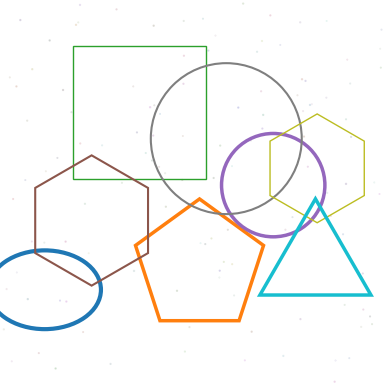[{"shape": "oval", "thickness": 3, "radius": 0.73, "center": [0.116, 0.247]}, {"shape": "pentagon", "thickness": 2.5, "radius": 0.87, "center": [0.518, 0.308]}, {"shape": "square", "thickness": 1, "radius": 0.87, "center": [0.363, 0.707]}, {"shape": "circle", "thickness": 2.5, "radius": 0.67, "center": [0.71, 0.519]}, {"shape": "hexagon", "thickness": 1.5, "radius": 0.85, "center": [0.238, 0.427]}, {"shape": "circle", "thickness": 1.5, "radius": 0.98, "center": [0.588, 0.64]}, {"shape": "hexagon", "thickness": 1, "radius": 0.71, "center": [0.824, 0.563]}, {"shape": "triangle", "thickness": 2.5, "radius": 0.83, "center": [0.819, 0.317]}]